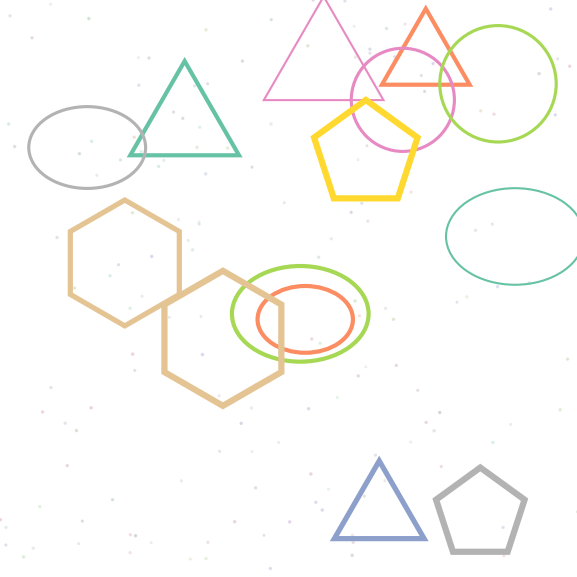[{"shape": "triangle", "thickness": 2, "radius": 0.54, "center": [0.32, 0.785]}, {"shape": "oval", "thickness": 1, "radius": 0.6, "center": [0.892, 0.59]}, {"shape": "triangle", "thickness": 2, "radius": 0.44, "center": [0.737, 0.896]}, {"shape": "oval", "thickness": 2, "radius": 0.41, "center": [0.529, 0.446]}, {"shape": "triangle", "thickness": 2.5, "radius": 0.45, "center": [0.657, 0.111]}, {"shape": "circle", "thickness": 1.5, "radius": 0.45, "center": [0.698, 0.826]}, {"shape": "triangle", "thickness": 1, "radius": 0.6, "center": [0.56, 0.886]}, {"shape": "circle", "thickness": 1.5, "radius": 0.5, "center": [0.862, 0.854]}, {"shape": "oval", "thickness": 2, "radius": 0.59, "center": [0.52, 0.456]}, {"shape": "pentagon", "thickness": 3, "radius": 0.47, "center": [0.633, 0.732]}, {"shape": "hexagon", "thickness": 2.5, "radius": 0.54, "center": [0.216, 0.544]}, {"shape": "hexagon", "thickness": 3, "radius": 0.58, "center": [0.386, 0.413]}, {"shape": "oval", "thickness": 1.5, "radius": 0.51, "center": [0.151, 0.744]}, {"shape": "pentagon", "thickness": 3, "radius": 0.4, "center": [0.832, 0.109]}]